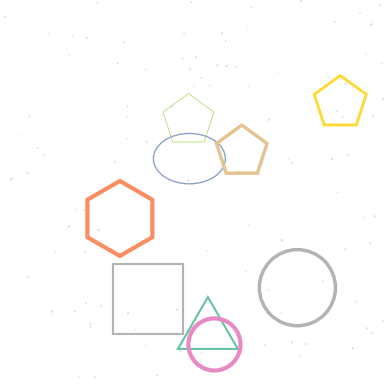[{"shape": "triangle", "thickness": 1.5, "radius": 0.45, "center": [0.54, 0.139]}, {"shape": "hexagon", "thickness": 3, "radius": 0.49, "center": [0.311, 0.433]}, {"shape": "oval", "thickness": 1, "radius": 0.47, "center": [0.492, 0.588]}, {"shape": "circle", "thickness": 3, "radius": 0.34, "center": [0.557, 0.105]}, {"shape": "pentagon", "thickness": 0.5, "radius": 0.35, "center": [0.489, 0.688]}, {"shape": "pentagon", "thickness": 2, "radius": 0.36, "center": [0.884, 0.733]}, {"shape": "pentagon", "thickness": 2.5, "radius": 0.35, "center": [0.628, 0.606]}, {"shape": "circle", "thickness": 2.5, "radius": 0.49, "center": [0.772, 0.253]}, {"shape": "square", "thickness": 1.5, "radius": 0.45, "center": [0.385, 0.224]}]